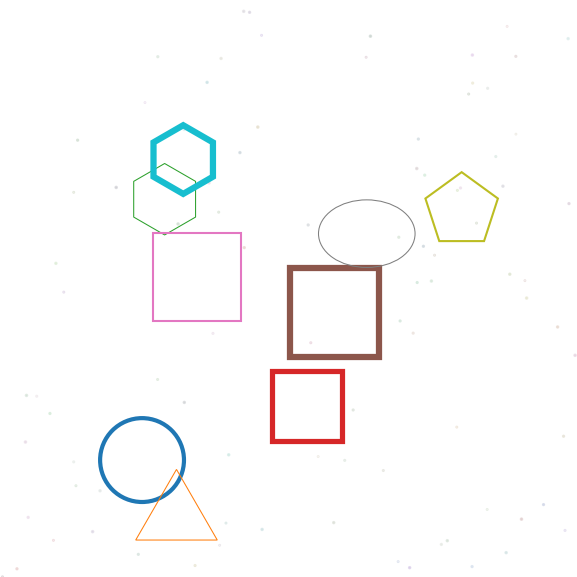[{"shape": "circle", "thickness": 2, "radius": 0.36, "center": [0.246, 0.202]}, {"shape": "triangle", "thickness": 0.5, "radius": 0.41, "center": [0.306, 0.105]}, {"shape": "hexagon", "thickness": 0.5, "radius": 0.31, "center": [0.285, 0.654]}, {"shape": "square", "thickness": 2.5, "radius": 0.3, "center": [0.532, 0.296]}, {"shape": "square", "thickness": 3, "radius": 0.38, "center": [0.579, 0.458]}, {"shape": "square", "thickness": 1, "radius": 0.38, "center": [0.341, 0.519]}, {"shape": "oval", "thickness": 0.5, "radius": 0.42, "center": [0.635, 0.595]}, {"shape": "pentagon", "thickness": 1, "radius": 0.33, "center": [0.799, 0.635]}, {"shape": "hexagon", "thickness": 3, "radius": 0.3, "center": [0.317, 0.723]}]